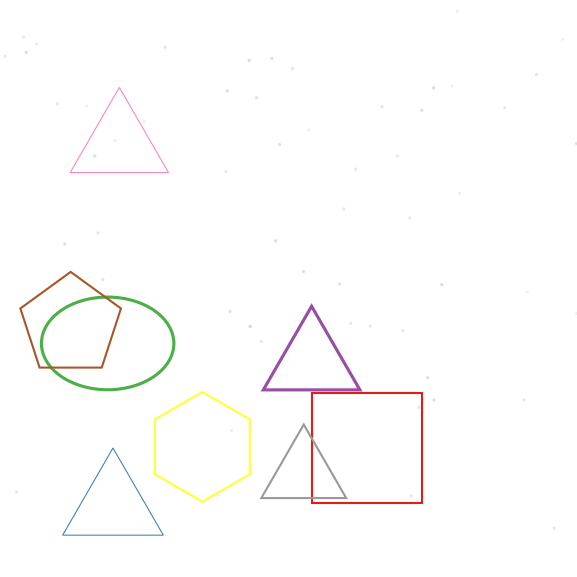[{"shape": "square", "thickness": 1, "radius": 0.48, "center": [0.636, 0.224]}, {"shape": "triangle", "thickness": 0.5, "radius": 0.5, "center": [0.196, 0.123]}, {"shape": "oval", "thickness": 1.5, "radius": 0.57, "center": [0.186, 0.404]}, {"shape": "triangle", "thickness": 1.5, "radius": 0.48, "center": [0.54, 0.372]}, {"shape": "hexagon", "thickness": 1, "radius": 0.47, "center": [0.35, 0.225]}, {"shape": "pentagon", "thickness": 1, "radius": 0.46, "center": [0.122, 0.437]}, {"shape": "triangle", "thickness": 0.5, "radius": 0.49, "center": [0.207, 0.749]}, {"shape": "triangle", "thickness": 1, "radius": 0.42, "center": [0.526, 0.179]}]